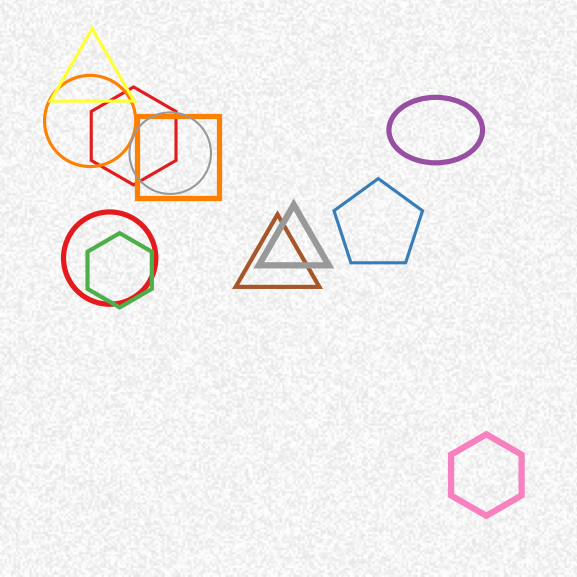[{"shape": "hexagon", "thickness": 1.5, "radius": 0.42, "center": [0.231, 0.764]}, {"shape": "circle", "thickness": 2.5, "radius": 0.4, "center": [0.19, 0.552]}, {"shape": "pentagon", "thickness": 1.5, "radius": 0.4, "center": [0.655, 0.609]}, {"shape": "hexagon", "thickness": 2, "radius": 0.32, "center": [0.207, 0.531]}, {"shape": "oval", "thickness": 2.5, "radius": 0.41, "center": [0.755, 0.774]}, {"shape": "square", "thickness": 2.5, "radius": 0.35, "center": [0.308, 0.727]}, {"shape": "circle", "thickness": 1.5, "radius": 0.39, "center": [0.156, 0.79]}, {"shape": "triangle", "thickness": 1.5, "radius": 0.42, "center": [0.16, 0.866]}, {"shape": "triangle", "thickness": 2, "radius": 0.42, "center": [0.481, 0.544]}, {"shape": "hexagon", "thickness": 3, "radius": 0.35, "center": [0.842, 0.177]}, {"shape": "circle", "thickness": 1, "radius": 0.35, "center": [0.295, 0.734]}, {"shape": "triangle", "thickness": 3, "radius": 0.35, "center": [0.509, 0.575]}]